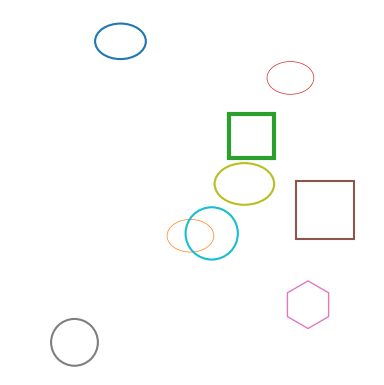[{"shape": "oval", "thickness": 1.5, "radius": 0.33, "center": [0.313, 0.893]}, {"shape": "oval", "thickness": 0.5, "radius": 0.3, "center": [0.495, 0.388]}, {"shape": "square", "thickness": 3, "radius": 0.29, "center": [0.653, 0.647]}, {"shape": "oval", "thickness": 0.5, "radius": 0.3, "center": [0.754, 0.798]}, {"shape": "square", "thickness": 1.5, "radius": 0.38, "center": [0.843, 0.455]}, {"shape": "hexagon", "thickness": 1, "radius": 0.31, "center": [0.8, 0.209]}, {"shape": "circle", "thickness": 1.5, "radius": 0.3, "center": [0.193, 0.111]}, {"shape": "oval", "thickness": 1.5, "radius": 0.39, "center": [0.635, 0.522]}, {"shape": "circle", "thickness": 1.5, "radius": 0.34, "center": [0.55, 0.394]}]